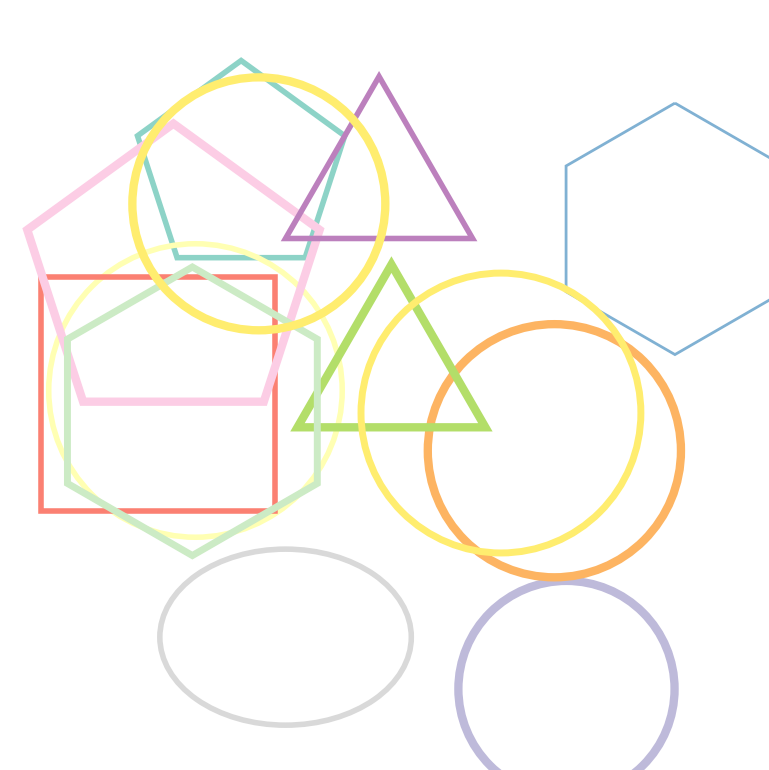[{"shape": "pentagon", "thickness": 2, "radius": 0.71, "center": [0.313, 0.78]}, {"shape": "circle", "thickness": 2, "radius": 0.95, "center": [0.254, 0.493]}, {"shape": "circle", "thickness": 3, "radius": 0.7, "center": [0.736, 0.105]}, {"shape": "square", "thickness": 2, "radius": 0.76, "center": [0.205, 0.488]}, {"shape": "hexagon", "thickness": 1, "radius": 0.82, "center": [0.877, 0.703]}, {"shape": "circle", "thickness": 3, "radius": 0.82, "center": [0.72, 0.415]}, {"shape": "triangle", "thickness": 3, "radius": 0.7, "center": [0.508, 0.515]}, {"shape": "pentagon", "thickness": 3, "radius": 1.0, "center": [0.225, 0.64]}, {"shape": "oval", "thickness": 2, "radius": 0.82, "center": [0.371, 0.173]}, {"shape": "triangle", "thickness": 2, "radius": 0.7, "center": [0.492, 0.76]}, {"shape": "hexagon", "thickness": 2.5, "radius": 0.94, "center": [0.25, 0.466]}, {"shape": "circle", "thickness": 3, "radius": 0.82, "center": [0.336, 0.735]}, {"shape": "circle", "thickness": 2.5, "radius": 0.91, "center": [0.651, 0.464]}]